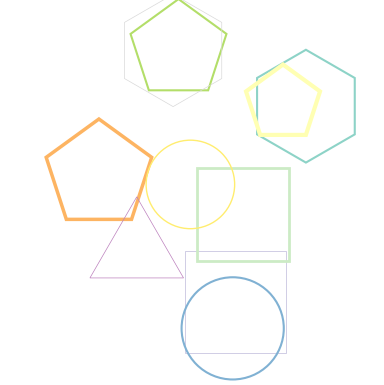[{"shape": "hexagon", "thickness": 1.5, "radius": 0.73, "center": [0.795, 0.724]}, {"shape": "pentagon", "thickness": 3, "radius": 0.51, "center": [0.735, 0.731]}, {"shape": "square", "thickness": 0.5, "radius": 0.66, "center": [0.612, 0.215]}, {"shape": "circle", "thickness": 1.5, "radius": 0.66, "center": [0.604, 0.147]}, {"shape": "pentagon", "thickness": 2.5, "radius": 0.72, "center": [0.257, 0.547]}, {"shape": "pentagon", "thickness": 1.5, "radius": 0.65, "center": [0.464, 0.871]}, {"shape": "hexagon", "thickness": 0.5, "radius": 0.73, "center": [0.45, 0.869]}, {"shape": "triangle", "thickness": 0.5, "radius": 0.7, "center": [0.355, 0.348]}, {"shape": "square", "thickness": 2, "radius": 0.6, "center": [0.631, 0.443]}, {"shape": "circle", "thickness": 1, "radius": 0.57, "center": [0.495, 0.521]}]